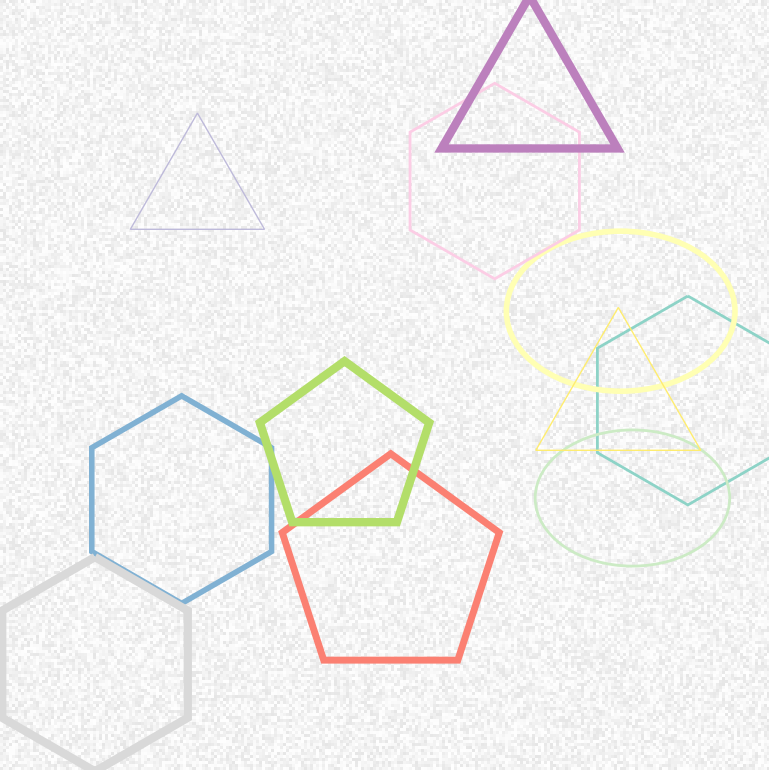[{"shape": "hexagon", "thickness": 1, "radius": 0.68, "center": [0.893, 0.48]}, {"shape": "oval", "thickness": 2, "radius": 0.74, "center": [0.806, 0.596]}, {"shape": "triangle", "thickness": 0.5, "radius": 0.5, "center": [0.256, 0.753]}, {"shape": "pentagon", "thickness": 2.5, "radius": 0.74, "center": [0.507, 0.263]}, {"shape": "hexagon", "thickness": 2, "radius": 0.67, "center": [0.236, 0.351]}, {"shape": "pentagon", "thickness": 3, "radius": 0.58, "center": [0.447, 0.415]}, {"shape": "hexagon", "thickness": 1, "radius": 0.64, "center": [0.642, 0.765]}, {"shape": "hexagon", "thickness": 3, "radius": 0.7, "center": [0.123, 0.137]}, {"shape": "triangle", "thickness": 3, "radius": 0.66, "center": [0.688, 0.873]}, {"shape": "oval", "thickness": 1, "radius": 0.63, "center": [0.821, 0.353]}, {"shape": "triangle", "thickness": 0.5, "radius": 0.62, "center": [0.803, 0.477]}]